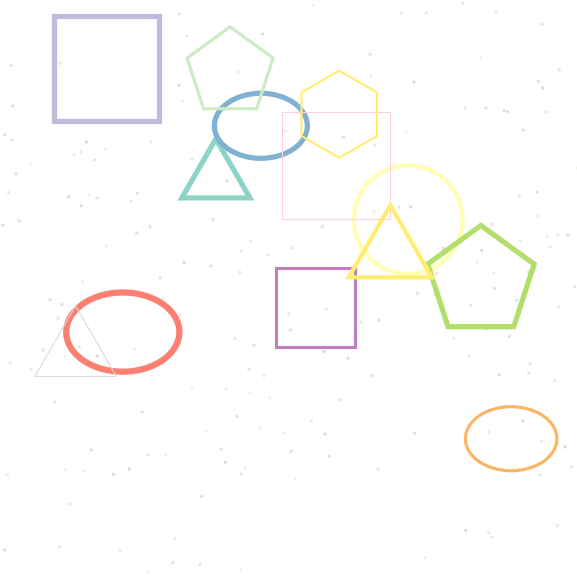[{"shape": "triangle", "thickness": 2.5, "radius": 0.34, "center": [0.374, 0.69]}, {"shape": "circle", "thickness": 2, "radius": 0.47, "center": [0.707, 0.619]}, {"shape": "square", "thickness": 2.5, "radius": 0.46, "center": [0.184, 0.881]}, {"shape": "oval", "thickness": 3, "radius": 0.49, "center": [0.213, 0.424]}, {"shape": "oval", "thickness": 2.5, "radius": 0.4, "center": [0.452, 0.781]}, {"shape": "oval", "thickness": 1.5, "radius": 0.4, "center": [0.885, 0.239]}, {"shape": "pentagon", "thickness": 2.5, "radius": 0.48, "center": [0.833, 0.512]}, {"shape": "square", "thickness": 0.5, "radius": 0.47, "center": [0.581, 0.713]}, {"shape": "triangle", "thickness": 0.5, "radius": 0.41, "center": [0.131, 0.388]}, {"shape": "square", "thickness": 1.5, "radius": 0.34, "center": [0.546, 0.467]}, {"shape": "pentagon", "thickness": 1.5, "radius": 0.39, "center": [0.398, 0.874]}, {"shape": "hexagon", "thickness": 1, "radius": 0.38, "center": [0.587, 0.801]}, {"shape": "triangle", "thickness": 2, "radius": 0.42, "center": [0.676, 0.56]}]